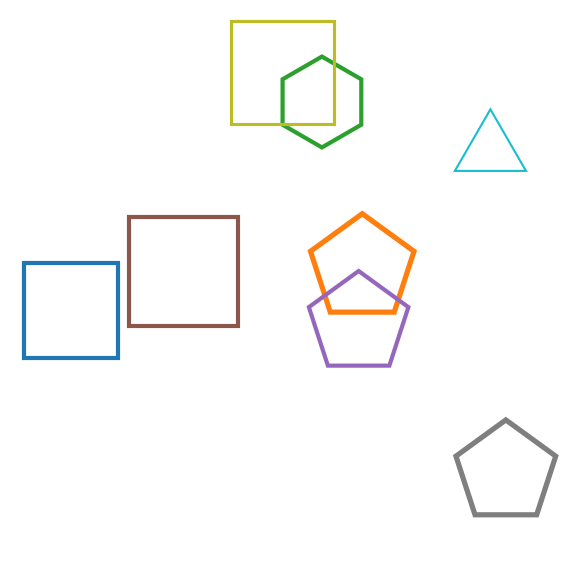[{"shape": "square", "thickness": 2, "radius": 0.41, "center": [0.123, 0.461]}, {"shape": "pentagon", "thickness": 2.5, "radius": 0.47, "center": [0.627, 0.535]}, {"shape": "hexagon", "thickness": 2, "radius": 0.39, "center": [0.557, 0.823]}, {"shape": "pentagon", "thickness": 2, "radius": 0.45, "center": [0.621, 0.439]}, {"shape": "square", "thickness": 2, "radius": 0.47, "center": [0.318, 0.529]}, {"shape": "pentagon", "thickness": 2.5, "radius": 0.45, "center": [0.876, 0.181]}, {"shape": "square", "thickness": 1.5, "radius": 0.45, "center": [0.489, 0.874]}, {"shape": "triangle", "thickness": 1, "radius": 0.36, "center": [0.849, 0.739]}]